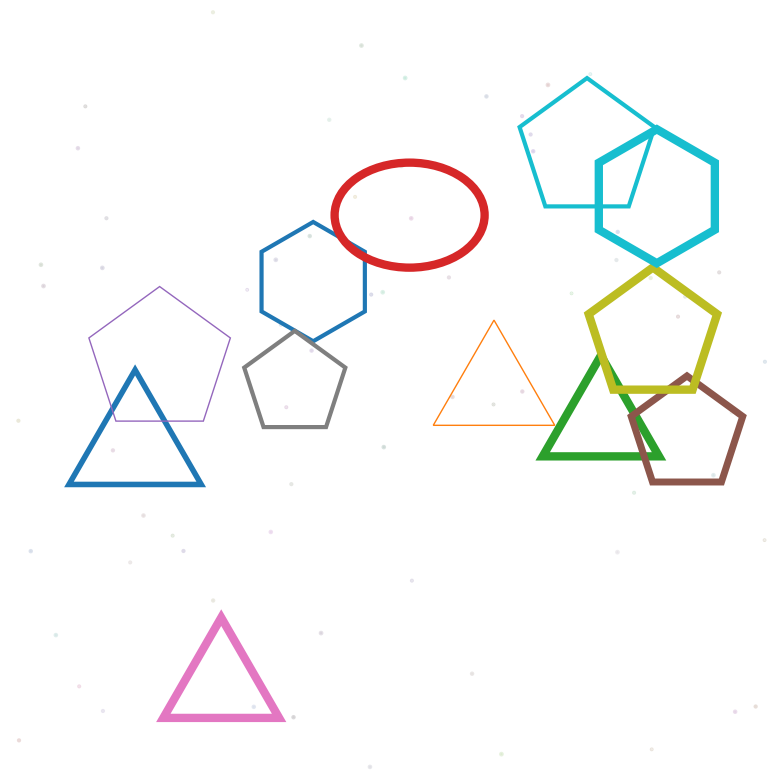[{"shape": "triangle", "thickness": 2, "radius": 0.5, "center": [0.175, 0.42]}, {"shape": "hexagon", "thickness": 1.5, "radius": 0.39, "center": [0.407, 0.634]}, {"shape": "triangle", "thickness": 0.5, "radius": 0.46, "center": [0.642, 0.493]}, {"shape": "triangle", "thickness": 3, "radius": 0.44, "center": [0.78, 0.451]}, {"shape": "oval", "thickness": 3, "radius": 0.49, "center": [0.532, 0.721]}, {"shape": "pentagon", "thickness": 0.5, "radius": 0.48, "center": [0.207, 0.531]}, {"shape": "pentagon", "thickness": 2.5, "radius": 0.38, "center": [0.892, 0.436]}, {"shape": "triangle", "thickness": 3, "radius": 0.43, "center": [0.287, 0.111]}, {"shape": "pentagon", "thickness": 1.5, "radius": 0.35, "center": [0.383, 0.501]}, {"shape": "pentagon", "thickness": 3, "radius": 0.44, "center": [0.848, 0.565]}, {"shape": "hexagon", "thickness": 3, "radius": 0.44, "center": [0.853, 0.745]}, {"shape": "pentagon", "thickness": 1.5, "radius": 0.46, "center": [0.762, 0.806]}]